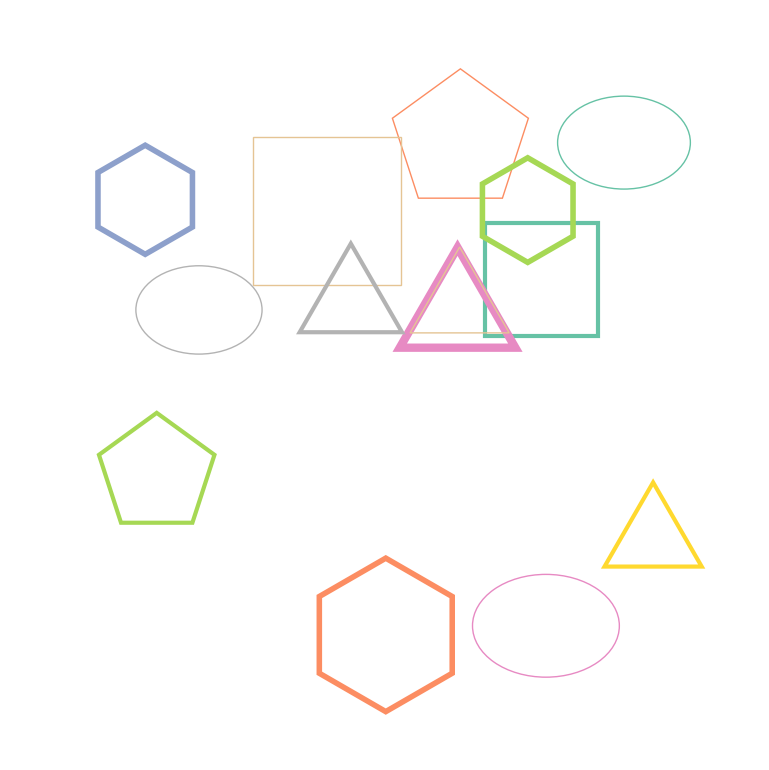[{"shape": "oval", "thickness": 0.5, "radius": 0.43, "center": [0.81, 0.815]}, {"shape": "square", "thickness": 1.5, "radius": 0.37, "center": [0.703, 0.637]}, {"shape": "pentagon", "thickness": 0.5, "radius": 0.46, "center": [0.598, 0.818]}, {"shape": "hexagon", "thickness": 2, "radius": 0.5, "center": [0.501, 0.175]}, {"shape": "hexagon", "thickness": 2, "radius": 0.35, "center": [0.189, 0.741]}, {"shape": "triangle", "thickness": 3, "radius": 0.43, "center": [0.594, 0.592]}, {"shape": "oval", "thickness": 0.5, "radius": 0.48, "center": [0.709, 0.187]}, {"shape": "pentagon", "thickness": 1.5, "radius": 0.39, "center": [0.204, 0.385]}, {"shape": "hexagon", "thickness": 2, "radius": 0.34, "center": [0.685, 0.727]}, {"shape": "triangle", "thickness": 1.5, "radius": 0.36, "center": [0.848, 0.301]}, {"shape": "triangle", "thickness": 0.5, "radius": 0.37, "center": [0.597, 0.605]}, {"shape": "square", "thickness": 0.5, "radius": 0.48, "center": [0.425, 0.726]}, {"shape": "oval", "thickness": 0.5, "radius": 0.41, "center": [0.258, 0.597]}, {"shape": "triangle", "thickness": 1.5, "radius": 0.38, "center": [0.456, 0.607]}]